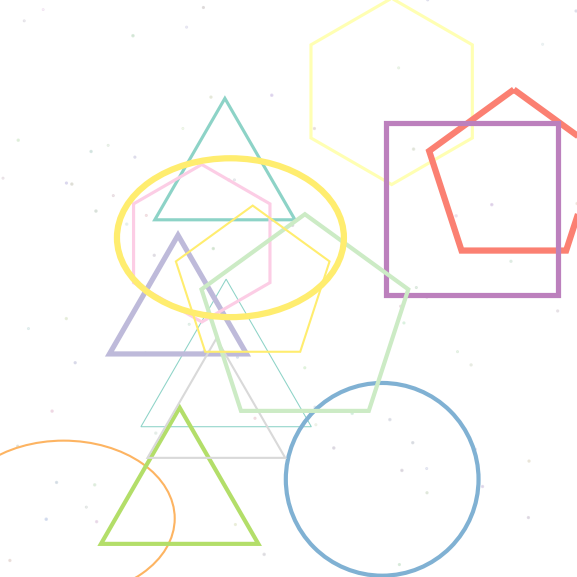[{"shape": "triangle", "thickness": 0.5, "radius": 0.85, "center": [0.392, 0.345]}, {"shape": "triangle", "thickness": 1.5, "radius": 0.7, "center": [0.389, 0.689]}, {"shape": "hexagon", "thickness": 1.5, "radius": 0.81, "center": [0.678, 0.841]}, {"shape": "triangle", "thickness": 2.5, "radius": 0.69, "center": [0.308, 0.455]}, {"shape": "pentagon", "thickness": 3, "radius": 0.77, "center": [0.89, 0.69]}, {"shape": "circle", "thickness": 2, "radius": 0.83, "center": [0.662, 0.169]}, {"shape": "oval", "thickness": 1, "radius": 0.96, "center": [0.11, 0.101]}, {"shape": "triangle", "thickness": 2, "radius": 0.79, "center": [0.311, 0.136]}, {"shape": "hexagon", "thickness": 1.5, "radius": 0.68, "center": [0.349, 0.578]}, {"shape": "triangle", "thickness": 1, "radius": 0.69, "center": [0.375, 0.275]}, {"shape": "square", "thickness": 2.5, "radius": 0.74, "center": [0.817, 0.637]}, {"shape": "pentagon", "thickness": 2, "radius": 0.94, "center": [0.528, 0.44]}, {"shape": "pentagon", "thickness": 1, "radius": 0.7, "center": [0.438, 0.503]}, {"shape": "oval", "thickness": 3, "radius": 0.98, "center": [0.399, 0.588]}]